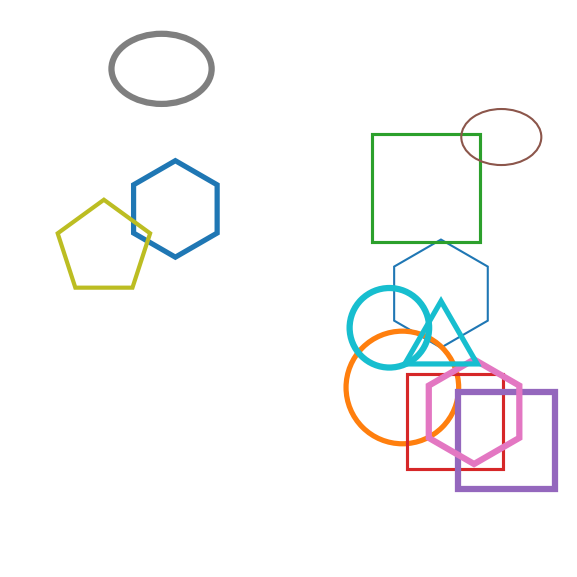[{"shape": "hexagon", "thickness": 1, "radius": 0.47, "center": [0.764, 0.491]}, {"shape": "hexagon", "thickness": 2.5, "radius": 0.42, "center": [0.304, 0.637]}, {"shape": "circle", "thickness": 2.5, "radius": 0.49, "center": [0.697, 0.328]}, {"shape": "square", "thickness": 1.5, "radius": 0.47, "center": [0.738, 0.674]}, {"shape": "square", "thickness": 1.5, "radius": 0.42, "center": [0.788, 0.269]}, {"shape": "square", "thickness": 3, "radius": 0.42, "center": [0.878, 0.236]}, {"shape": "oval", "thickness": 1, "radius": 0.35, "center": [0.868, 0.762]}, {"shape": "hexagon", "thickness": 3, "radius": 0.45, "center": [0.821, 0.286]}, {"shape": "oval", "thickness": 3, "radius": 0.43, "center": [0.28, 0.88]}, {"shape": "pentagon", "thickness": 2, "radius": 0.42, "center": [0.18, 0.569]}, {"shape": "circle", "thickness": 3, "radius": 0.34, "center": [0.674, 0.432]}, {"shape": "triangle", "thickness": 2.5, "radius": 0.36, "center": [0.764, 0.405]}]